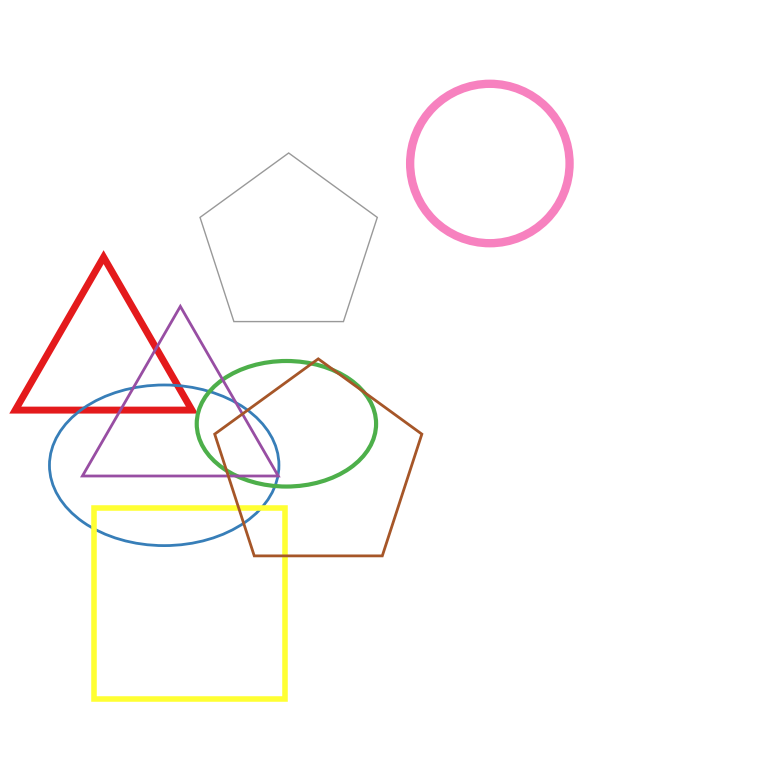[{"shape": "triangle", "thickness": 2.5, "radius": 0.66, "center": [0.135, 0.534]}, {"shape": "oval", "thickness": 1, "radius": 0.75, "center": [0.213, 0.396]}, {"shape": "oval", "thickness": 1.5, "radius": 0.58, "center": [0.372, 0.45]}, {"shape": "triangle", "thickness": 1, "radius": 0.73, "center": [0.234, 0.455]}, {"shape": "square", "thickness": 2, "radius": 0.62, "center": [0.246, 0.216]}, {"shape": "pentagon", "thickness": 1, "radius": 0.71, "center": [0.413, 0.393]}, {"shape": "circle", "thickness": 3, "radius": 0.52, "center": [0.636, 0.788]}, {"shape": "pentagon", "thickness": 0.5, "radius": 0.61, "center": [0.375, 0.68]}]